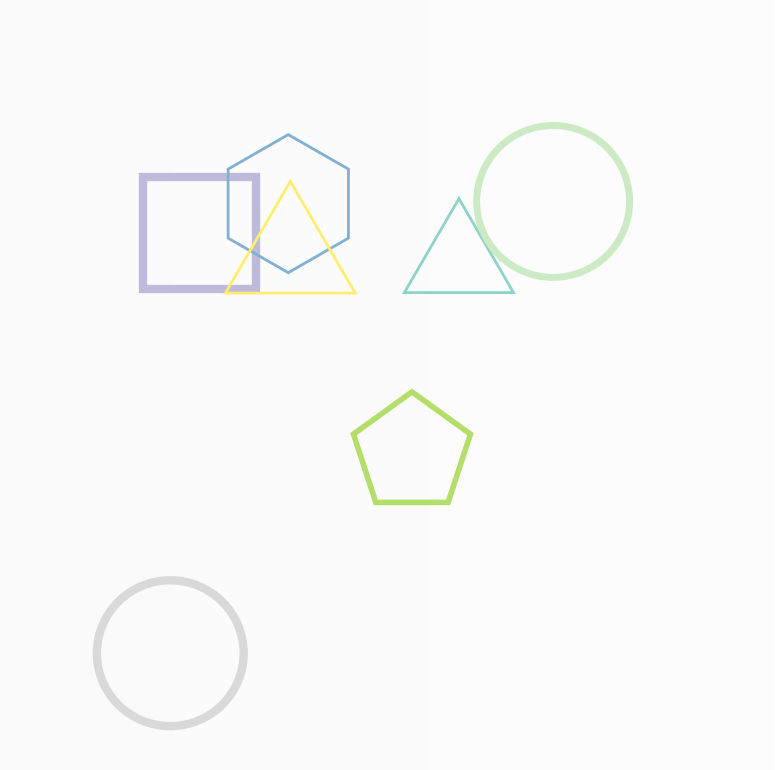[{"shape": "triangle", "thickness": 1, "radius": 0.41, "center": [0.592, 0.661]}, {"shape": "square", "thickness": 3, "radius": 0.36, "center": [0.258, 0.697]}, {"shape": "hexagon", "thickness": 1, "radius": 0.45, "center": [0.372, 0.736]}, {"shape": "pentagon", "thickness": 2, "radius": 0.4, "center": [0.532, 0.412]}, {"shape": "circle", "thickness": 3, "radius": 0.47, "center": [0.22, 0.152]}, {"shape": "circle", "thickness": 2.5, "radius": 0.49, "center": [0.714, 0.738]}, {"shape": "triangle", "thickness": 1, "radius": 0.48, "center": [0.375, 0.668]}]